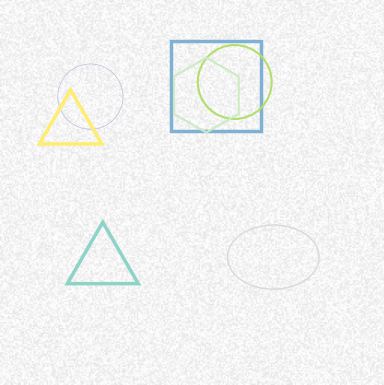[{"shape": "triangle", "thickness": 2.5, "radius": 0.53, "center": [0.267, 0.316]}, {"shape": "circle", "thickness": 0.5, "radius": 0.42, "center": [0.235, 0.749]}, {"shape": "square", "thickness": 2.5, "radius": 0.58, "center": [0.56, 0.777]}, {"shape": "circle", "thickness": 1.5, "radius": 0.48, "center": [0.61, 0.787]}, {"shape": "oval", "thickness": 1, "radius": 0.59, "center": [0.71, 0.332]}, {"shape": "hexagon", "thickness": 1.5, "radius": 0.49, "center": [0.536, 0.753]}, {"shape": "triangle", "thickness": 2.5, "radius": 0.47, "center": [0.183, 0.673]}]